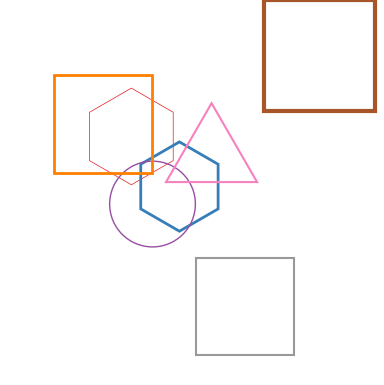[{"shape": "hexagon", "thickness": 0.5, "radius": 0.63, "center": [0.341, 0.646]}, {"shape": "hexagon", "thickness": 2, "radius": 0.58, "center": [0.466, 0.515]}, {"shape": "circle", "thickness": 1, "radius": 0.56, "center": [0.396, 0.47]}, {"shape": "square", "thickness": 2, "radius": 0.64, "center": [0.267, 0.678]}, {"shape": "square", "thickness": 3, "radius": 0.72, "center": [0.83, 0.855]}, {"shape": "triangle", "thickness": 1.5, "radius": 0.68, "center": [0.55, 0.595]}, {"shape": "square", "thickness": 1.5, "radius": 0.63, "center": [0.636, 0.205]}]